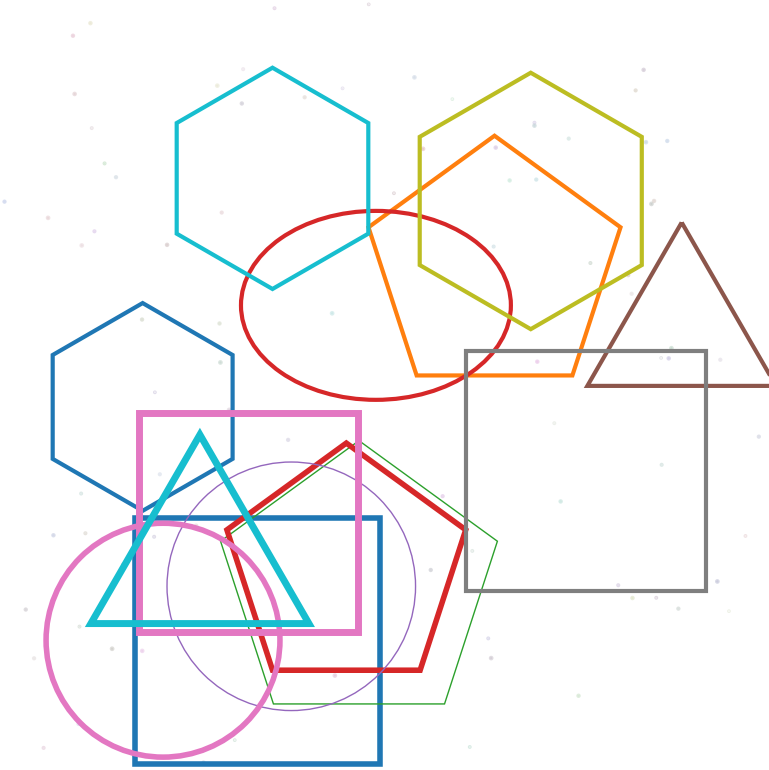[{"shape": "square", "thickness": 2, "radius": 0.8, "center": [0.334, 0.167]}, {"shape": "hexagon", "thickness": 1.5, "radius": 0.67, "center": [0.185, 0.472]}, {"shape": "pentagon", "thickness": 1.5, "radius": 0.86, "center": [0.642, 0.652]}, {"shape": "pentagon", "thickness": 0.5, "radius": 0.95, "center": [0.466, 0.239]}, {"shape": "oval", "thickness": 1.5, "radius": 0.88, "center": [0.488, 0.603]}, {"shape": "pentagon", "thickness": 2, "radius": 0.82, "center": [0.45, 0.261]}, {"shape": "circle", "thickness": 0.5, "radius": 0.81, "center": [0.378, 0.239]}, {"shape": "triangle", "thickness": 1.5, "radius": 0.71, "center": [0.885, 0.57]}, {"shape": "square", "thickness": 2.5, "radius": 0.71, "center": [0.323, 0.321]}, {"shape": "circle", "thickness": 2, "radius": 0.76, "center": [0.212, 0.169]}, {"shape": "square", "thickness": 1.5, "radius": 0.78, "center": [0.761, 0.388]}, {"shape": "hexagon", "thickness": 1.5, "radius": 0.83, "center": [0.689, 0.739]}, {"shape": "hexagon", "thickness": 1.5, "radius": 0.72, "center": [0.354, 0.768]}, {"shape": "triangle", "thickness": 2.5, "radius": 0.82, "center": [0.26, 0.272]}]